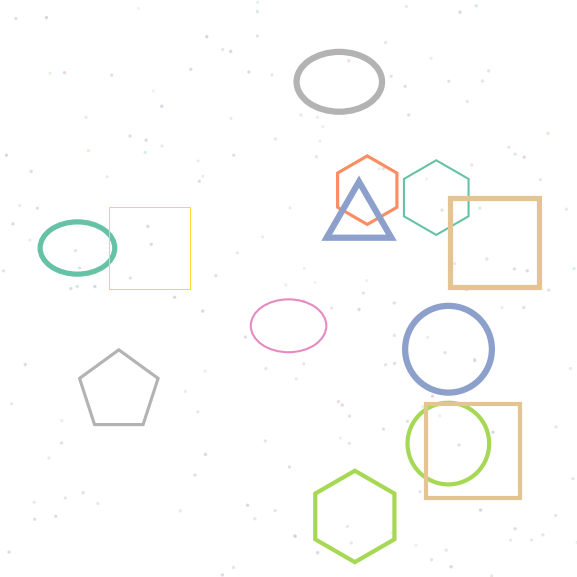[{"shape": "hexagon", "thickness": 1, "radius": 0.32, "center": [0.755, 0.657]}, {"shape": "oval", "thickness": 2.5, "radius": 0.32, "center": [0.134, 0.57]}, {"shape": "hexagon", "thickness": 1.5, "radius": 0.3, "center": [0.636, 0.67]}, {"shape": "circle", "thickness": 3, "radius": 0.38, "center": [0.777, 0.394]}, {"shape": "triangle", "thickness": 3, "radius": 0.32, "center": [0.622, 0.62]}, {"shape": "oval", "thickness": 1, "radius": 0.33, "center": [0.5, 0.435]}, {"shape": "hexagon", "thickness": 2, "radius": 0.4, "center": [0.614, 0.105]}, {"shape": "circle", "thickness": 2, "radius": 0.35, "center": [0.776, 0.231]}, {"shape": "square", "thickness": 0.5, "radius": 0.35, "center": [0.259, 0.569]}, {"shape": "square", "thickness": 2, "radius": 0.41, "center": [0.819, 0.218]}, {"shape": "square", "thickness": 2.5, "radius": 0.39, "center": [0.857, 0.579]}, {"shape": "oval", "thickness": 3, "radius": 0.37, "center": [0.588, 0.857]}, {"shape": "pentagon", "thickness": 1.5, "radius": 0.36, "center": [0.206, 0.322]}]